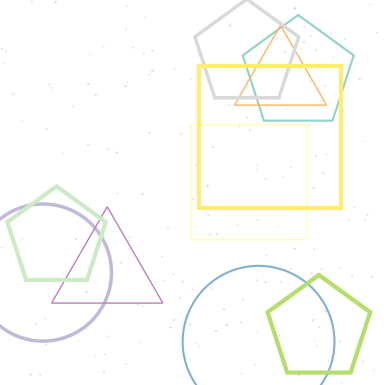[{"shape": "pentagon", "thickness": 1.5, "radius": 0.76, "center": [0.775, 0.809]}, {"shape": "square", "thickness": 1, "radius": 0.75, "center": [0.645, 0.529]}, {"shape": "circle", "thickness": 2.5, "radius": 0.89, "center": [0.112, 0.292]}, {"shape": "circle", "thickness": 1.5, "radius": 0.99, "center": [0.672, 0.112]}, {"shape": "triangle", "thickness": 1, "radius": 0.69, "center": [0.729, 0.796]}, {"shape": "pentagon", "thickness": 3, "radius": 0.7, "center": [0.828, 0.146]}, {"shape": "pentagon", "thickness": 2.5, "radius": 0.71, "center": [0.641, 0.861]}, {"shape": "triangle", "thickness": 1, "radius": 0.83, "center": [0.278, 0.296]}, {"shape": "pentagon", "thickness": 3, "radius": 0.67, "center": [0.147, 0.382]}, {"shape": "square", "thickness": 3, "radius": 0.92, "center": [0.7, 0.644]}]